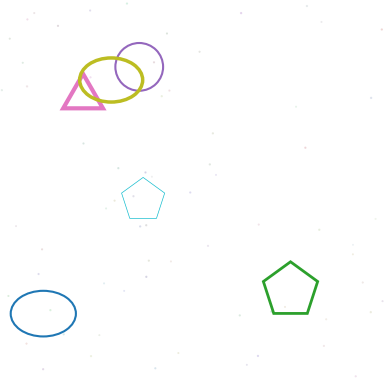[{"shape": "oval", "thickness": 1.5, "radius": 0.42, "center": [0.112, 0.185]}, {"shape": "pentagon", "thickness": 2, "radius": 0.37, "center": [0.755, 0.246]}, {"shape": "circle", "thickness": 1.5, "radius": 0.31, "center": [0.362, 0.826]}, {"shape": "triangle", "thickness": 3, "radius": 0.3, "center": [0.216, 0.748]}, {"shape": "oval", "thickness": 2.5, "radius": 0.41, "center": [0.289, 0.792]}, {"shape": "pentagon", "thickness": 0.5, "radius": 0.29, "center": [0.372, 0.48]}]